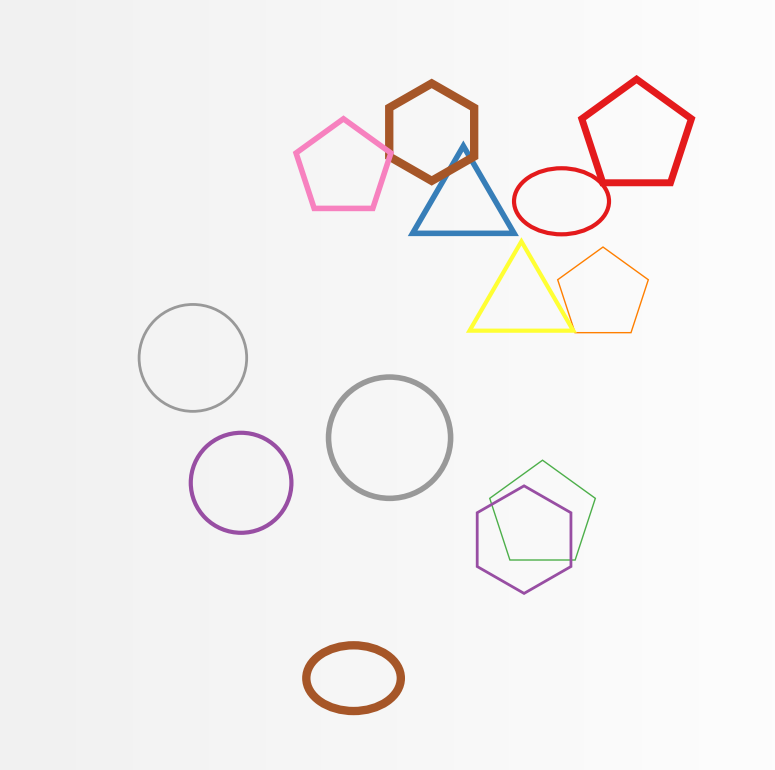[{"shape": "oval", "thickness": 1.5, "radius": 0.31, "center": [0.725, 0.739]}, {"shape": "pentagon", "thickness": 2.5, "radius": 0.37, "center": [0.821, 0.823]}, {"shape": "triangle", "thickness": 2, "radius": 0.38, "center": [0.598, 0.735]}, {"shape": "pentagon", "thickness": 0.5, "radius": 0.36, "center": [0.7, 0.331]}, {"shape": "hexagon", "thickness": 1, "radius": 0.35, "center": [0.676, 0.299]}, {"shape": "circle", "thickness": 1.5, "radius": 0.32, "center": [0.311, 0.373]}, {"shape": "pentagon", "thickness": 0.5, "radius": 0.31, "center": [0.778, 0.618]}, {"shape": "triangle", "thickness": 1.5, "radius": 0.39, "center": [0.673, 0.609]}, {"shape": "hexagon", "thickness": 3, "radius": 0.32, "center": [0.557, 0.828]}, {"shape": "oval", "thickness": 3, "radius": 0.3, "center": [0.456, 0.119]}, {"shape": "pentagon", "thickness": 2, "radius": 0.32, "center": [0.443, 0.781]}, {"shape": "circle", "thickness": 2, "radius": 0.39, "center": [0.503, 0.432]}, {"shape": "circle", "thickness": 1, "radius": 0.35, "center": [0.249, 0.535]}]